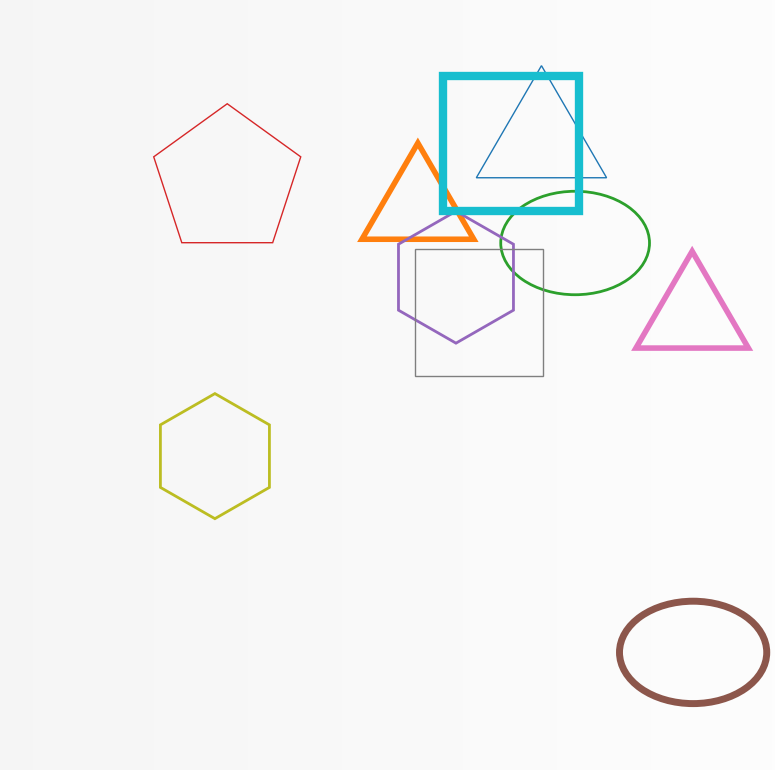[{"shape": "triangle", "thickness": 0.5, "radius": 0.49, "center": [0.699, 0.818]}, {"shape": "triangle", "thickness": 2, "radius": 0.42, "center": [0.539, 0.731]}, {"shape": "oval", "thickness": 1, "radius": 0.48, "center": [0.742, 0.684]}, {"shape": "pentagon", "thickness": 0.5, "radius": 0.5, "center": [0.293, 0.765]}, {"shape": "hexagon", "thickness": 1, "radius": 0.43, "center": [0.588, 0.64]}, {"shape": "oval", "thickness": 2.5, "radius": 0.47, "center": [0.894, 0.153]}, {"shape": "triangle", "thickness": 2, "radius": 0.42, "center": [0.893, 0.59]}, {"shape": "square", "thickness": 0.5, "radius": 0.41, "center": [0.618, 0.594]}, {"shape": "hexagon", "thickness": 1, "radius": 0.41, "center": [0.277, 0.408]}, {"shape": "square", "thickness": 3, "radius": 0.44, "center": [0.659, 0.814]}]